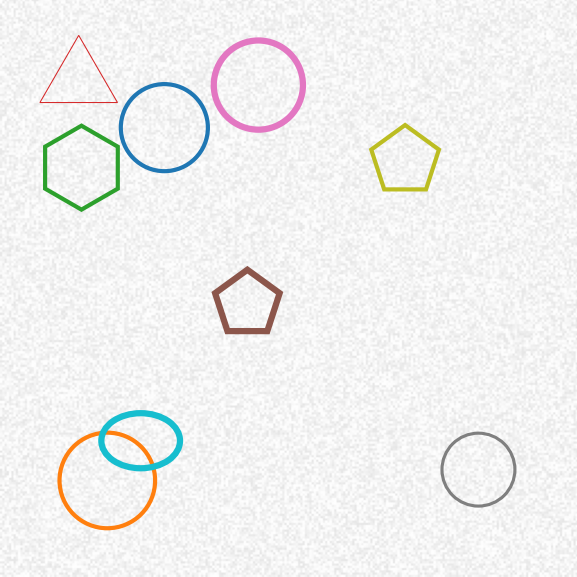[{"shape": "circle", "thickness": 2, "radius": 0.38, "center": [0.285, 0.778]}, {"shape": "circle", "thickness": 2, "radius": 0.41, "center": [0.186, 0.167]}, {"shape": "hexagon", "thickness": 2, "radius": 0.36, "center": [0.141, 0.709]}, {"shape": "triangle", "thickness": 0.5, "radius": 0.39, "center": [0.136, 0.86]}, {"shape": "pentagon", "thickness": 3, "radius": 0.29, "center": [0.428, 0.473]}, {"shape": "circle", "thickness": 3, "radius": 0.39, "center": [0.447, 0.852]}, {"shape": "circle", "thickness": 1.5, "radius": 0.32, "center": [0.828, 0.186]}, {"shape": "pentagon", "thickness": 2, "radius": 0.31, "center": [0.701, 0.721]}, {"shape": "oval", "thickness": 3, "radius": 0.34, "center": [0.244, 0.236]}]